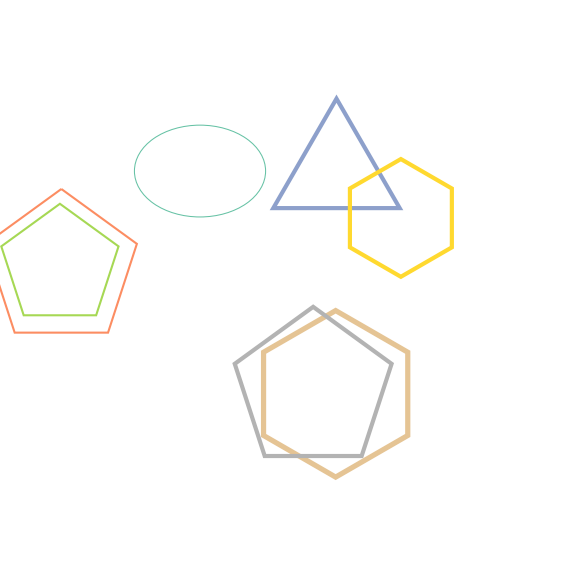[{"shape": "oval", "thickness": 0.5, "radius": 0.57, "center": [0.346, 0.703]}, {"shape": "pentagon", "thickness": 1, "radius": 0.69, "center": [0.106, 0.534]}, {"shape": "triangle", "thickness": 2, "radius": 0.63, "center": [0.583, 0.702]}, {"shape": "pentagon", "thickness": 1, "radius": 0.53, "center": [0.104, 0.54]}, {"shape": "hexagon", "thickness": 2, "radius": 0.51, "center": [0.694, 0.622]}, {"shape": "hexagon", "thickness": 2.5, "radius": 0.72, "center": [0.581, 0.317]}, {"shape": "pentagon", "thickness": 2, "radius": 0.71, "center": [0.542, 0.325]}]